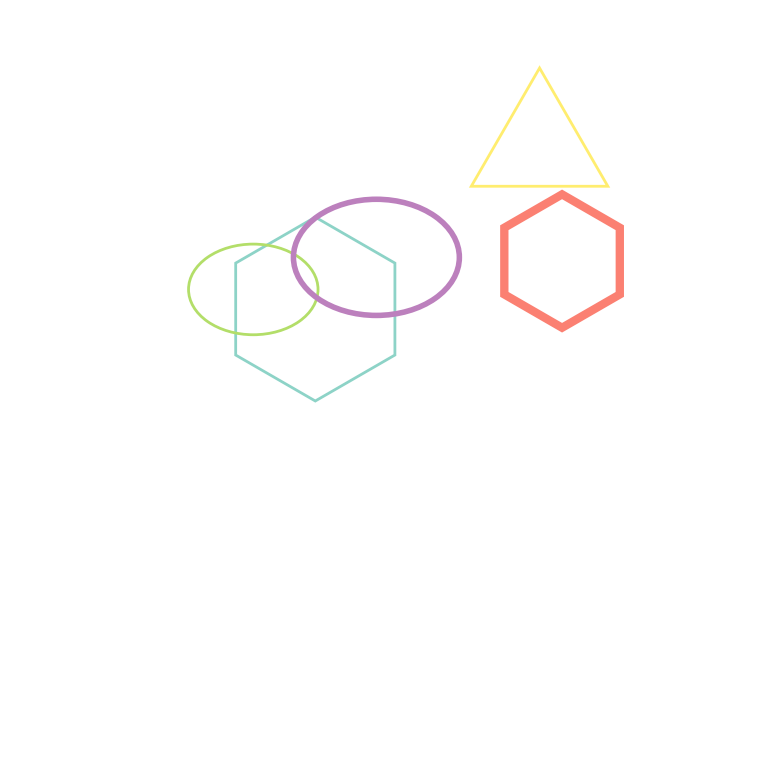[{"shape": "hexagon", "thickness": 1, "radius": 0.6, "center": [0.409, 0.599]}, {"shape": "hexagon", "thickness": 3, "radius": 0.43, "center": [0.73, 0.661]}, {"shape": "oval", "thickness": 1, "radius": 0.42, "center": [0.329, 0.624]}, {"shape": "oval", "thickness": 2, "radius": 0.54, "center": [0.489, 0.666]}, {"shape": "triangle", "thickness": 1, "radius": 0.51, "center": [0.701, 0.809]}]